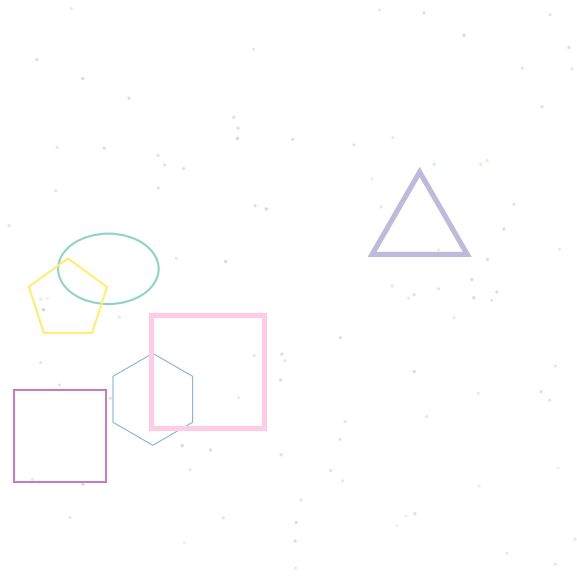[{"shape": "oval", "thickness": 1, "radius": 0.44, "center": [0.188, 0.534]}, {"shape": "triangle", "thickness": 2.5, "radius": 0.48, "center": [0.727, 0.606]}, {"shape": "hexagon", "thickness": 0.5, "radius": 0.4, "center": [0.265, 0.308]}, {"shape": "square", "thickness": 2.5, "radius": 0.49, "center": [0.359, 0.356]}, {"shape": "square", "thickness": 1, "radius": 0.4, "center": [0.104, 0.244]}, {"shape": "pentagon", "thickness": 1, "radius": 0.36, "center": [0.118, 0.48]}]